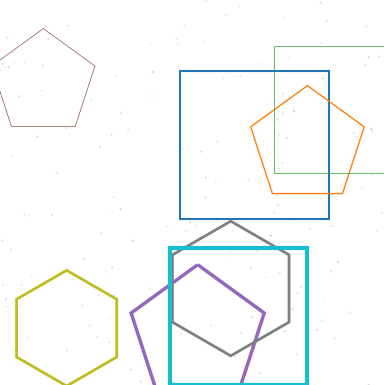[{"shape": "square", "thickness": 1.5, "radius": 0.96, "center": [0.661, 0.624]}, {"shape": "pentagon", "thickness": 1, "radius": 0.77, "center": [0.799, 0.623]}, {"shape": "square", "thickness": 0.5, "radius": 0.82, "center": [0.878, 0.715]}, {"shape": "pentagon", "thickness": 2.5, "radius": 0.91, "center": [0.513, 0.131]}, {"shape": "pentagon", "thickness": 0.5, "radius": 0.7, "center": [0.113, 0.785]}, {"shape": "hexagon", "thickness": 2, "radius": 0.87, "center": [0.599, 0.251]}, {"shape": "hexagon", "thickness": 2, "radius": 0.75, "center": [0.173, 0.148]}, {"shape": "square", "thickness": 3, "radius": 0.89, "center": [0.619, 0.178]}]